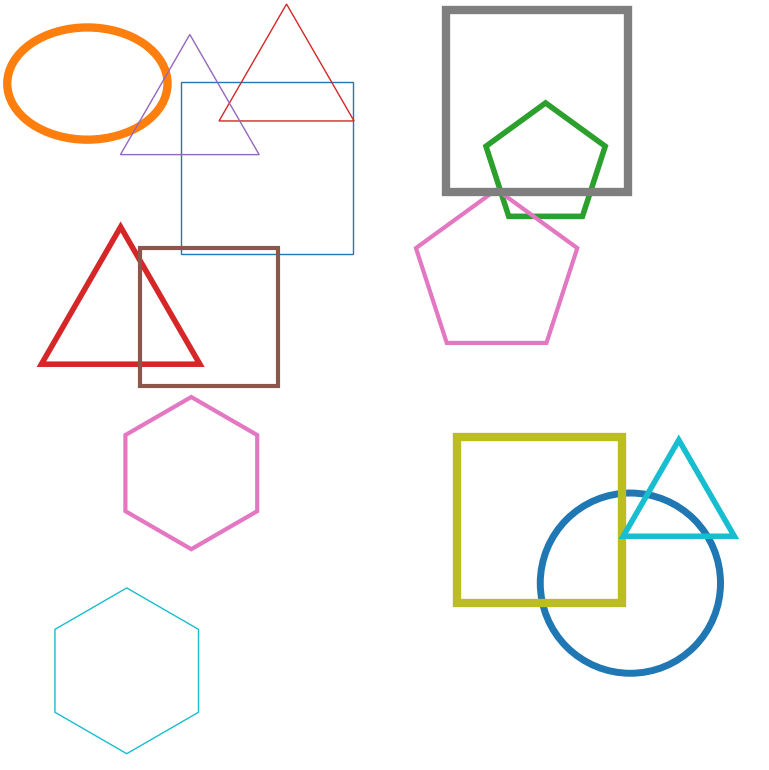[{"shape": "circle", "thickness": 2.5, "radius": 0.59, "center": [0.819, 0.243]}, {"shape": "square", "thickness": 0.5, "radius": 0.56, "center": [0.346, 0.782]}, {"shape": "oval", "thickness": 3, "radius": 0.52, "center": [0.113, 0.891]}, {"shape": "pentagon", "thickness": 2, "radius": 0.41, "center": [0.709, 0.785]}, {"shape": "triangle", "thickness": 0.5, "radius": 0.51, "center": [0.372, 0.894]}, {"shape": "triangle", "thickness": 2, "radius": 0.59, "center": [0.157, 0.586]}, {"shape": "triangle", "thickness": 0.5, "radius": 0.52, "center": [0.246, 0.851]}, {"shape": "square", "thickness": 1.5, "radius": 0.45, "center": [0.271, 0.589]}, {"shape": "hexagon", "thickness": 1.5, "radius": 0.49, "center": [0.248, 0.386]}, {"shape": "pentagon", "thickness": 1.5, "radius": 0.55, "center": [0.645, 0.644]}, {"shape": "square", "thickness": 3, "radius": 0.59, "center": [0.697, 0.869]}, {"shape": "square", "thickness": 3, "radius": 0.54, "center": [0.7, 0.325]}, {"shape": "triangle", "thickness": 2, "radius": 0.42, "center": [0.882, 0.345]}, {"shape": "hexagon", "thickness": 0.5, "radius": 0.54, "center": [0.165, 0.129]}]